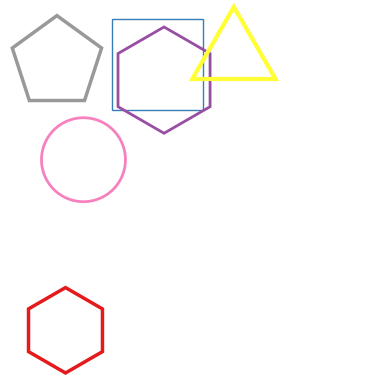[{"shape": "hexagon", "thickness": 2.5, "radius": 0.55, "center": [0.17, 0.142]}, {"shape": "square", "thickness": 1, "radius": 0.59, "center": [0.409, 0.832]}, {"shape": "hexagon", "thickness": 2, "radius": 0.69, "center": [0.426, 0.792]}, {"shape": "triangle", "thickness": 3, "radius": 0.62, "center": [0.607, 0.857]}, {"shape": "circle", "thickness": 2, "radius": 0.55, "center": [0.217, 0.585]}, {"shape": "pentagon", "thickness": 2.5, "radius": 0.61, "center": [0.148, 0.838]}]